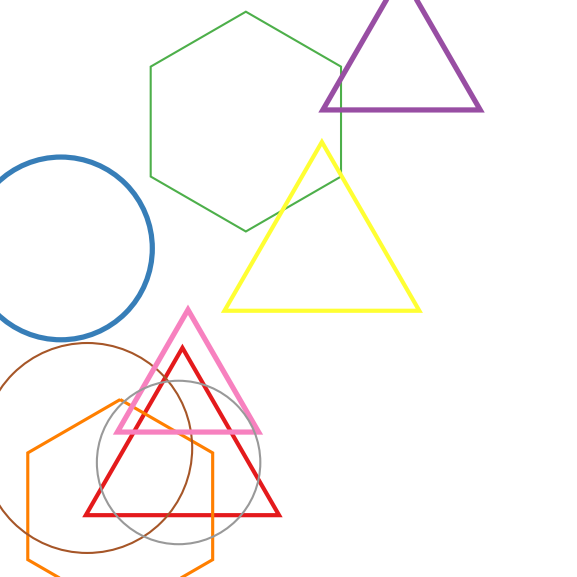[{"shape": "triangle", "thickness": 2, "radius": 0.97, "center": [0.316, 0.204]}, {"shape": "circle", "thickness": 2.5, "radius": 0.79, "center": [0.106, 0.569]}, {"shape": "hexagon", "thickness": 1, "radius": 0.95, "center": [0.426, 0.789]}, {"shape": "triangle", "thickness": 2.5, "radius": 0.79, "center": [0.695, 0.887]}, {"shape": "hexagon", "thickness": 1.5, "radius": 0.92, "center": [0.208, 0.122]}, {"shape": "triangle", "thickness": 2, "radius": 0.97, "center": [0.557, 0.558]}, {"shape": "circle", "thickness": 1, "radius": 0.91, "center": [0.151, 0.223]}, {"shape": "triangle", "thickness": 2.5, "radius": 0.71, "center": [0.326, 0.322]}, {"shape": "circle", "thickness": 1, "radius": 0.71, "center": [0.309, 0.198]}]